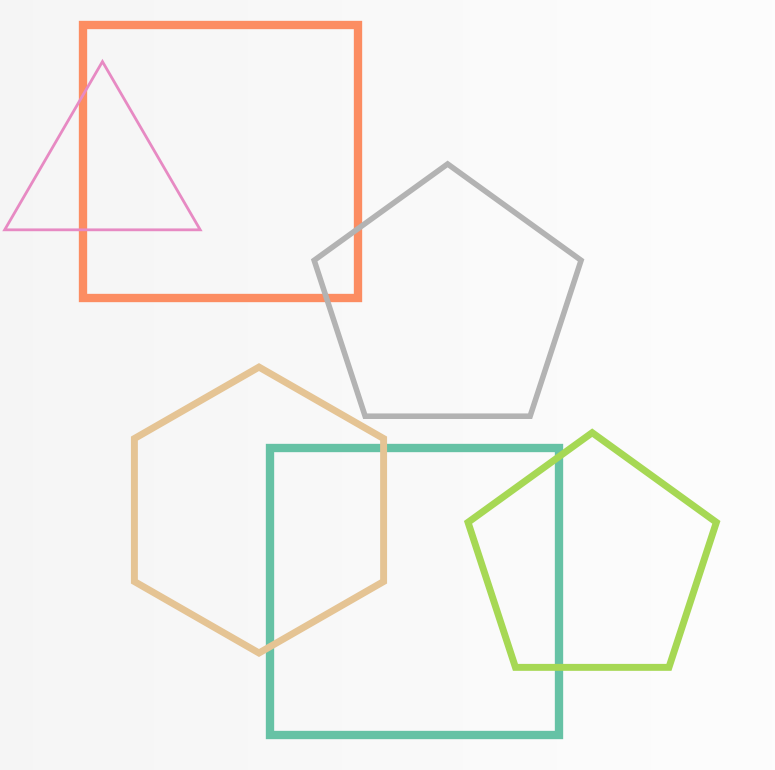[{"shape": "square", "thickness": 3, "radius": 0.93, "center": [0.534, 0.232]}, {"shape": "square", "thickness": 3, "radius": 0.89, "center": [0.285, 0.791]}, {"shape": "triangle", "thickness": 1, "radius": 0.73, "center": [0.132, 0.774]}, {"shape": "pentagon", "thickness": 2.5, "radius": 0.84, "center": [0.764, 0.27]}, {"shape": "hexagon", "thickness": 2.5, "radius": 0.93, "center": [0.334, 0.338]}, {"shape": "pentagon", "thickness": 2, "radius": 0.91, "center": [0.578, 0.606]}]